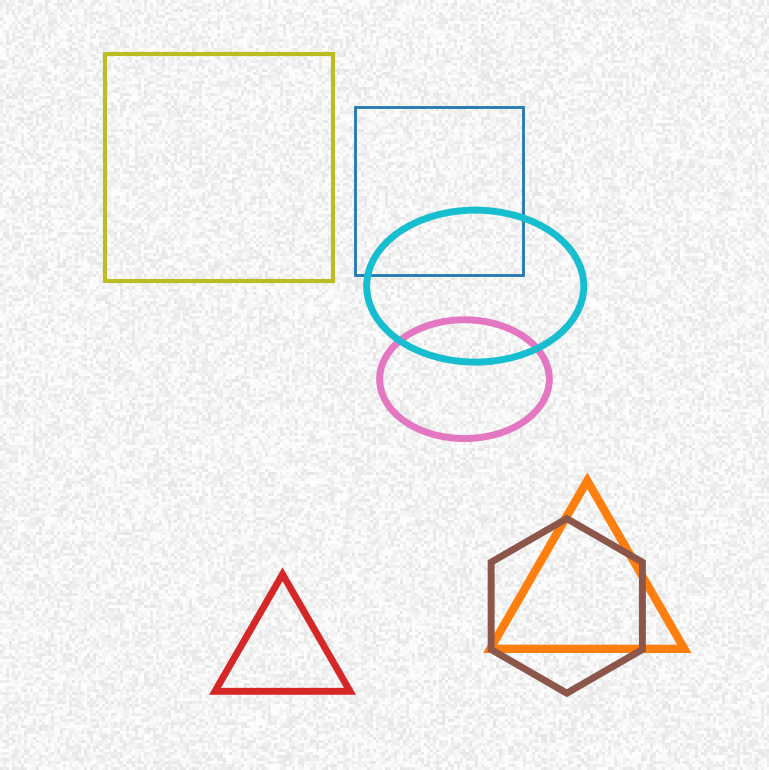[{"shape": "square", "thickness": 1, "radius": 0.54, "center": [0.57, 0.752]}, {"shape": "triangle", "thickness": 3, "radius": 0.73, "center": [0.763, 0.23]}, {"shape": "triangle", "thickness": 2.5, "radius": 0.51, "center": [0.367, 0.153]}, {"shape": "hexagon", "thickness": 2.5, "radius": 0.57, "center": [0.736, 0.213]}, {"shape": "oval", "thickness": 2.5, "radius": 0.55, "center": [0.603, 0.508]}, {"shape": "square", "thickness": 1.5, "radius": 0.74, "center": [0.284, 0.782]}, {"shape": "oval", "thickness": 2.5, "radius": 0.7, "center": [0.617, 0.628]}]